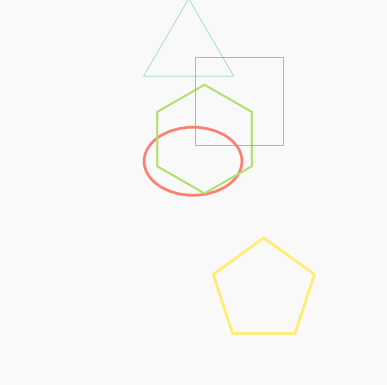[{"shape": "triangle", "thickness": 0.5, "radius": 0.67, "center": [0.487, 0.869]}, {"shape": "oval", "thickness": 2, "radius": 0.63, "center": [0.498, 0.581]}, {"shape": "hexagon", "thickness": 1.5, "radius": 0.71, "center": [0.528, 0.639]}, {"shape": "square", "thickness": 0.5, "radius": 0.57, "center": [0.617, 0.738]}, {"shape": "pentagon", "thickness": 2, "radius": 0.69, "center": [0.681, 0.245]}]